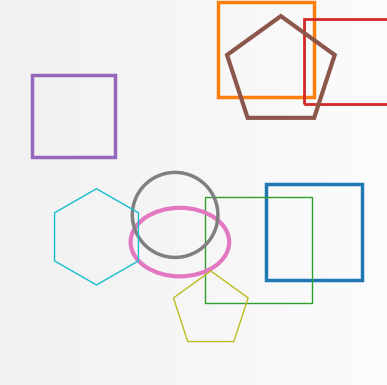[{"shape": "square", "thickness": 2.5, "radius": 0.62, "center": [0.809, 0.398]}, {"shape": "square", "thickness": 2.5, "radius": 0.62, "center": [0.686, 0.872]}, {"shape": "square", "thickness": 1, "radius": 0.69, "center": [0.667, 0.351]}, {"shape": "square", "thickness": 2, "radius": 0.55, "center": [0.894, 0.84]}, {"shape": "square", "thickness": 2.5, "radius": 0.53, "center": [0.19, 0.698]}, {"shape": "pentagon", "thickness": 3, "radius": 0.73, "center": [0.725, 0.812]}, {"shape": "oval", "thickness": 3, "radius": 0.64, "center": [0.464, 0.371]}, {"shape": "circle", "thickness": 2.5, "radius": 0.55, "center": [0.452, 0.442]}, {"shape": "pentagon", "thickness": 1, "radius": 0.51, "center": [0.544, 0.195]}, {"shape": "hexagon", "thickness": 1, "radius": 0.62, "center": [0.249, 0.385]}]